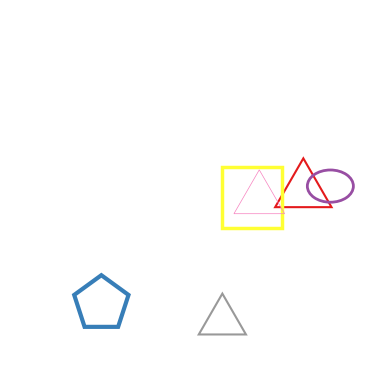[{"shape": "triangle", "thickness": 1.5, "radius": 0.42, "center": [0.788, 0.504]}, {"shape": "pentagon", "thickness": 3, "radius": 0.37, "center": [0.263, 0.211]}, {"shape": "oval", "thickness": 2, "radius": 0.3, "center": [0.858, 0.517]}, {"shape": "square", "thickness": 2.5, "radius": 0.39, "center": [0.655, 0.487]}, {"shape": "triangle", "thickness": 0.5, "radius": 0.38, "center": [0.673, 0.483]}, {"shape": "triangle", "thickness": 1.5, "radius": 0.35, "center": [0.578, 0.167]}]